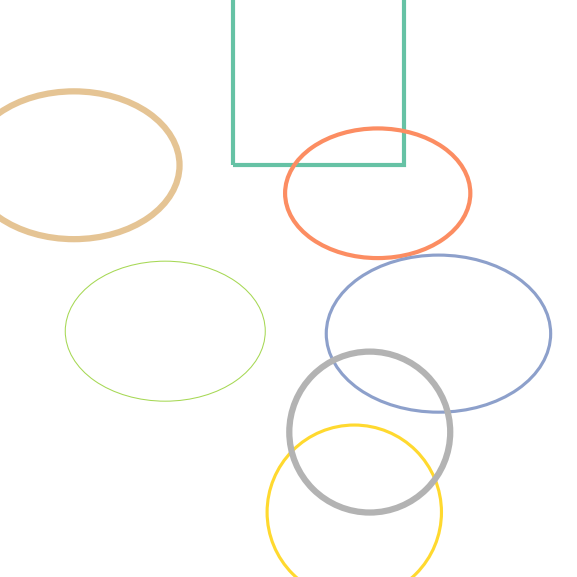[{"shape": "square", "thickness": 2, "radius": 0.74, "center": [0.552, 0.86]}, {"shape": "oval", "thickness": 2, "radius": 0.8, "center": [0.654, 0.664]}, {"shape": "oval", "thickness": 1.5, "radius": 0.97, "center": [0.759, 0.421]}, {"shape": "oval", "thickness": 0.5, "radius": 0.87, "center": [0.286, 0.426]}, {"shape": "circle", "thickness": 1.5, "radius": 0.75, "center": [0.613, 0.112]}, {"shape": "oval", "thickness": 3, "radius": 0.91, "center": [0.128, 0.713]}, {"shape": "circle", "thickness": 3, "radius": 0.7, "center": [0.64, 0.251]}]